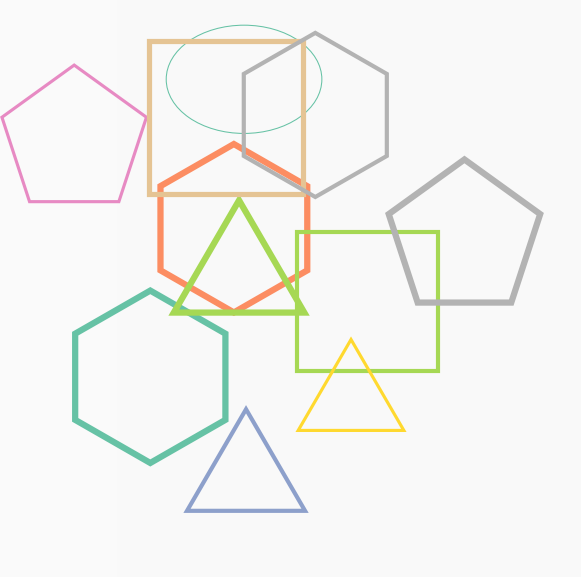[{"shape": "hexagon", "thickness": 3, "radius": 0.75, "center": [0.259, 0.347]}, {"shape": "oval", "thickness": 0.5, "radius": 0.67, "center": [0.42, 0.862]}, {"shape": "hexagon", "thickness": 3, "radius": 0.73, "center": [0.402, 0.604]}, {"shape": "triangle", "thickness": 2, "radius": 0.59, "center": [0.423, 0.173]}, {"shape": "pentagon", "thickness": 1.5, "radius": 0.65, "center": [0.128, 0.756]}, {"shape": "square", "thickness": 2, "radius": 0.6, "center": [0.632, 0.477]}, {"shape": "triangle", "thickness": 3, "radius": 0.65, "center": [0.411, 0.523]}, {"shape": "triangle", "thickness": 1.5, "radius": 0.52, "center": [0.604, 0.306]}, {"shape": "square", "thickness": 2.5, "radius": 0.66, "center": [0.389, 0.796]}, {"shape": "hexagon", "thickness": 2, "radius": 0.71, "center": [0.542, 0.8]}, {"shape": "pentagon", "thickness": 3, "radius": 0.68, "center": [0.799, 0.586]}]